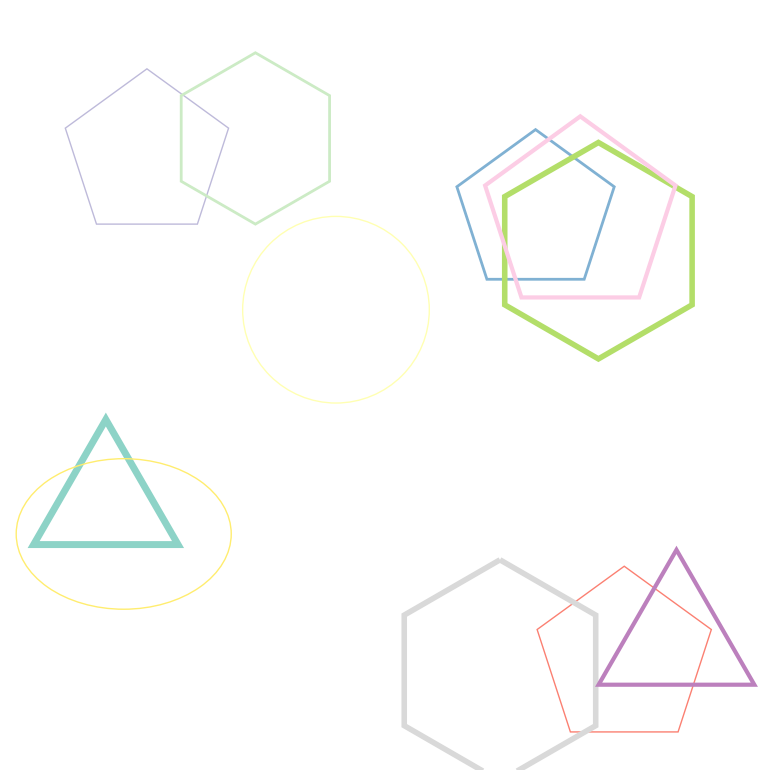[{"shape": "triangle", "thickness": 2.5, "radius": 0.54, "center": [0.137, 0.347]}, {"shape": "circle", "thickness": 0.5, "radius": 0.61, "center": [0.436, 0.598]}, {"shape": "pentagon", "thickness": 0.5, "radius": 0.56, "center": [0.191, 0.799]}, {"shape": "pentagon", "thickness": 0.5, "radius": 0.59, "center": [0.811, 0.146]}, {"shape": "pentagon", "thickness": 1, "radius": 0.54, "center": [0.696, 0.724]}, {"shape": "hexagon", "thickness": 2, "radius": 0.7, "center": [0.777, 0.674]}, {"shape": "pentagon", "thickness": 1.5, "radius": 0.65, "center": [0.754, 0.719]}, {"shape": "hexagon", "thickness": 2, "radius": 0.72, "center": [0.649, 0.129]}, {"shape": "triangle", "thickness": 1.5, "radius": 0.58, "center": [0.879, 0.169]}, {"shape": "hexagon", "thickness": 1, "radius": 0.56, "center": [0.332, 0.82]}, {"shape": "oval", "thickness": 0.5, "radius": 0.7, "center": [0.161, 0.307]}]